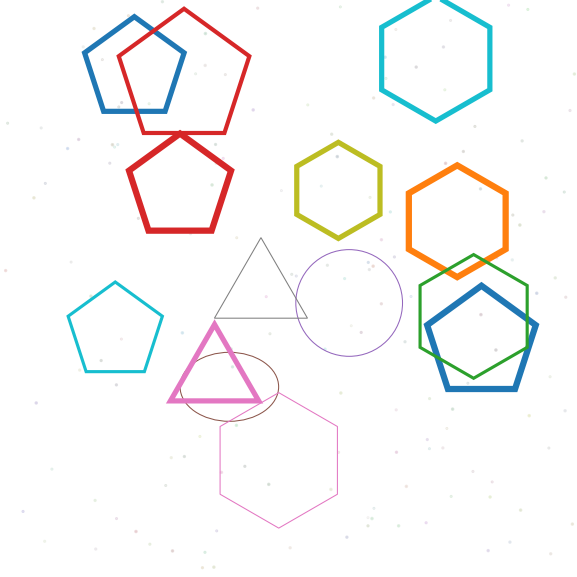[{"shape": "pentagon", "thickness": 3, "radius": 0.49, "center": [0.834, 0.406]}, {"shape": "pentagon", "thickness": 2.5, "radius": 0.45, "center": [0.233, 0.88]}, {"shape": "hexagon", "thickness": 3, "radius": 0.48, "center": [0.792, 0.616]}, {"shape": "hexagon", "thickness": 1.5, "radius": 0.54, "center": [0.82, 0.451]}, {"shape": "pentagon", "thickness": 3, "radius": 0.46, "center": [0.312, 0.675]}, {"shape": "pentagon", "thickness": 2, "radius": 0.59, "center": [0.319, 0.865]}, {"shape": "circle", "thickness": 0.5, "radius": 0.46, "center": [0.605, 0.475]}, {"shape": "oval", "thickness": 0.5, "radius": 0.43, "center": [0.397, 0.329]}, {"shape": "hexagon", "thickness": 0.5, "radius": 0.59, "center": [0.483, 0.202]}, {"shape": "triangle", "thickness": 2.5, "radius": 0.44, "center": [0.372, 0.349]}, {"shape": "triangle", "thickness": 0.5, "radius": 0.47, "center": [0.452, 0.495]}, {"shape": "hexagon", "thickness": 2.5, "radius": 0.42, "center": [0.586, 0.669]}, {"shape": "pentagon", "thickness": 1.5, "radius": 0.43, "center": [0.2, 0.425]}, {"shape": "hexagon", "thickness": 2.5, "radius": 0.54, "center": [0.755, 0.898]}]